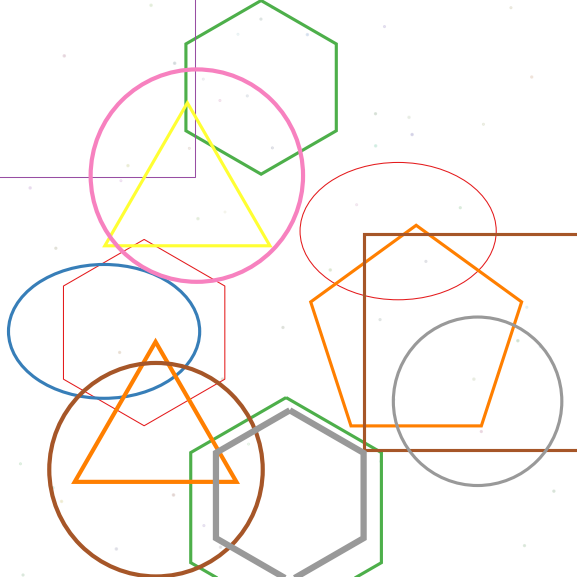[{"shape": "oval", "thickness": 0.5, "radius": 0.85, "center": [0.689, 0.599]}, {"shape": "hexagon", "thickness": 0.5, "radius": 0.81, "center": [0.25, 0.423]}, {"shape": "oval", "thickness": 1.5, "radius": 0.83, "center": [0.18, 0.425]}, {"shape": "hexagon", "thickness": 1.5, "radius": 0.95, "center": [0.495, 0.12]}, {"shape": "hexagon", "thickness": 1.5, "radius": 0.75, "center": [0.452, 0.848]}, {"shape": "square", "thickness": 0.5, "radius": 0.93, "center": [0.151, 0.878]}, {"shape": "triangle", "thickness": 2, "radius": 0.81, "center": [0.269, 0.246]}, {"shape": "pentagon", "thickness": 1.5, "radius": 0.96, "center": [0.721, 0.417]}, {"shape": "triangle", "thickness": 1.5, "radius": 0.83, "center": [0.324, 0.656]}, {"shape": "circle", "thickness": 2, "radius": 0.92, "center": [0.27, 0.186]}, {"shape": "square", "thickness": 1.5, "radius": 0.93, "center": [0.817, 0.407]}, {"shape": "circle", "thickness": 2, "radius": 0.92, "center": [0.341, 0.695]}, {"shape": "circle", "thickness": 1.5, "radius": 0.73, "center": [0.827, 0.304]}, {"shape": "hexagon", "thickness": 3, "radius": 0.74, "center": [0.502, 0.141]}]